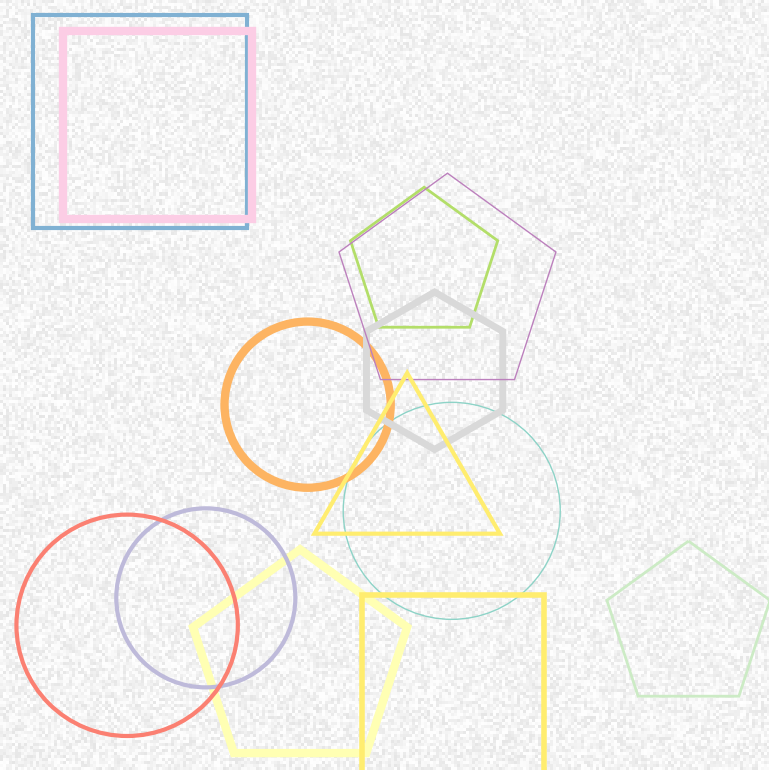[{"shape": "circle", "thickness": 0.5, "radius": 0.7, "center": [0.587, 0.337]}, {"shape": "pentagon", "thickness": 3, "radius": 0.73, "center": [0.39, 0.14]}, {"shape": "circle", "thickness": 1.5, "radius": 0.58, "center": [0.267, 0.224]}, {"shape": "circle", "thickness": 1.5, "radius": 0.72, "center": [0.165, 0.188]}, {"shape": "square", "thickness": 1.5, "radius": 0.69, "center": [0.182, 0.842]}, {"shape": "circle", "thickness": 3, "radius": 0.54, "center": [0.4, 0.474]}, {"shape": "pentagon", "thickness": 1, "radius": 0.5, "center": [0.551, 0.656]}, {"shape": "square", "thickness": 3, "radius": 0.61, "center": [0.204, 0.838]}, {"shape": "hexagon", "thickness": 2.5, "radius": 0.51, "center": [0.564, 0.519]}, {"shape": "pentagon", "thickness": 0.5, "radius": 0.74, "center": [0.581, 0.627]}, {"shape": "pentagon", "thickness": 1, "radius": 0.56, "center": [0.894, 0.186]}, {"shape": "square", "thickness": 2, "radius": 0.59, "center": [0.588, 0.109]}, {"shape": "triangle", "thickness": 1.5, "radius": 0.7, "center": [0.529, 0.376]}]